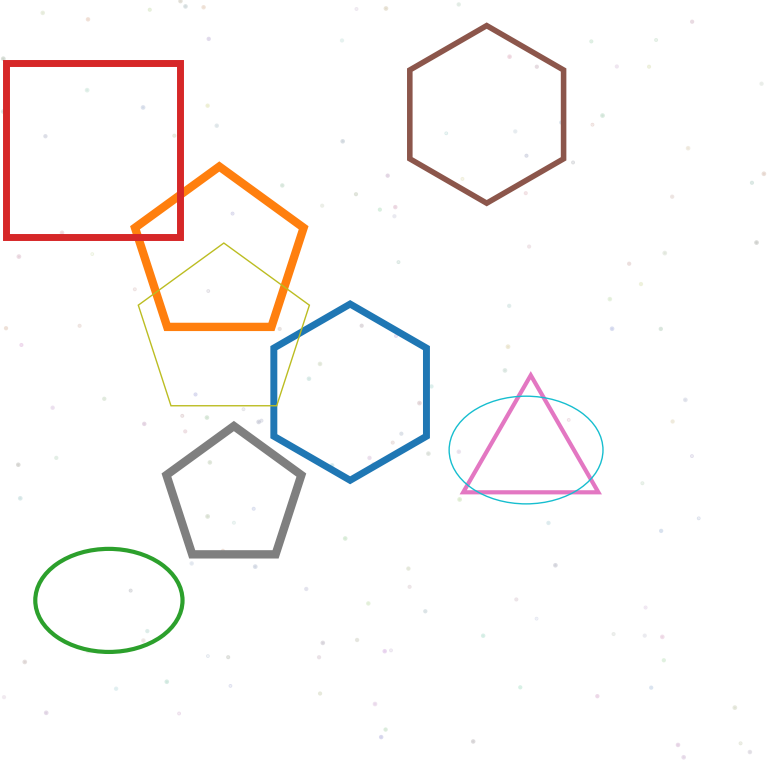[{"shape": "hexagon", "thickness": 2.5, "radius": 0.57, "center": [0.455, 0.491]}, {"shape": "pentagon", "thickness": 3, "radius": 0.58, "center": [0.285, 0.669]}, {"shape": "oval", "thickness": 1.5, "radius": 0.48, "center": [0.141, 0.22]}, {"shape": "square", "thickness": 2.5, "radius": 0.57, "center": [0.121, 0.805]}, {"shape": "hexagon", "thickness": 2, "radius": 0.58, "center": [0.632, 0.851]}, {"shape": "triangle", "thickness": 1.5, "radius": 0.51, "center": [0.689, 0.411]}, {"shape": "pentagon", "thickness": 3, "radius": 0.46, "center": [0.304, 0.355]}, {"shape": "pentagon", "thickness": 0.5, "radius": 0.58, "center": [0.291, 0.568]}, {"shape": "oval", "thickness": 0.5, "radius": 0.5, "center": [0.683, 0.416]}]